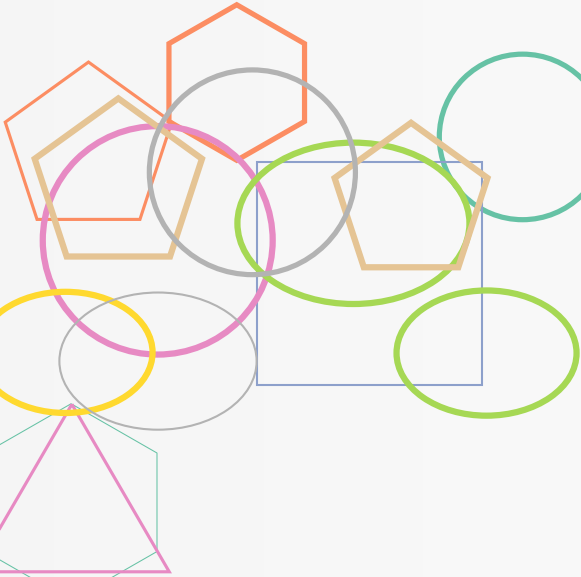[{"shape": "circle", "thickness": 2.5, "radius": 0.72, "center": [0.899, 0.762]}, {"shape": "hexagon", "thickness": 0.5, "radius": 0.85, "center": [0.122, 0.129]}, {"shape": "pentagon", "thickness": 1.5, "radius": 0.75, "center": [0.152, 0.741]}, {"shape": "hexagon", "thickness": 2.5, "radius": 0.67, "center": [0.407, 0.856]}, {"shape": "square", "thickness": 1, "radius": 0.96, "center": [0.636, 0.525]}, {"shape": "circle", "thickness": 3, "radius": 0.99, "center": [0.271, 0.583]}, {"shape": "triangle", "thickness": 1.5, "radius": 0.97, "center": [0.124, 0.106]}, {"shape": "oval", "thickness": 3, "radius": 0.77, "center": [0.837, 0.388]}, {"shape": "oval", "thickness": 3, "radius": 1.0, "center": [0.608, 0.612]}, {"shape": "oval", "thickness": 3, "radius": 0.75, "center": [0.113, 0.389]}, {"shape": "pentagon", "thickness": 3, "radius": 0.76, "center": [0.204, 0.677]}, {"shape": "pentagon", "thickness": 3, "radius": 0.69, "center": [0.707, 0.648]}, {"shape": "oval", "thickness": 1, "radius": 0.85, "center": [0.272, 0.374]}, {"shape": "circle", "thickness": 2.5, "radius": 0.89, "center": [0.434, 0.701]}]